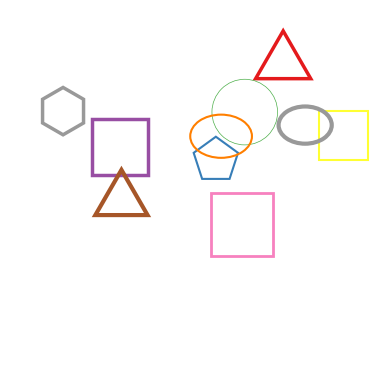[{"shape": "triangle", "thickness": 2.5, "radius": 0.41, "center": [0.736, 0.837]}, {"shape": "pentagon", "thickness": 1.5, "radius": 0.3, "center": [0.561, 0.584]}, {"shape": "circle", "thickness": 0.5, "radius": 0.43, "center": [0.636, 0.709]}, {"shape": "square", "thickness": 2.5, "radius": 0.37, "center": [0.312, 0.618]}, {"shape": "oval", "thickness": 1.5, "radius": 0.4, "center": [0.574, 0.646]}, {"shape": "square", "thickness": 1.5, "radius": 0.32, "center": [0.893, 0.648]}, {"shape": "triangle", "thickness": 3, "radius": 0.39, "center": [0.315, 0.481]}, {"shape": "square", "thickness": 2, "radius": 0.41, "center": [0.629, 0.417]}, {"shape": "oval", "thickness": 3, "radius": 0.35, "center": [0.793, 0.675]}, {"shape": "hexagon", "thickness": 2.5, "radius": 0.31, "center": [0.164, 0.711]}]